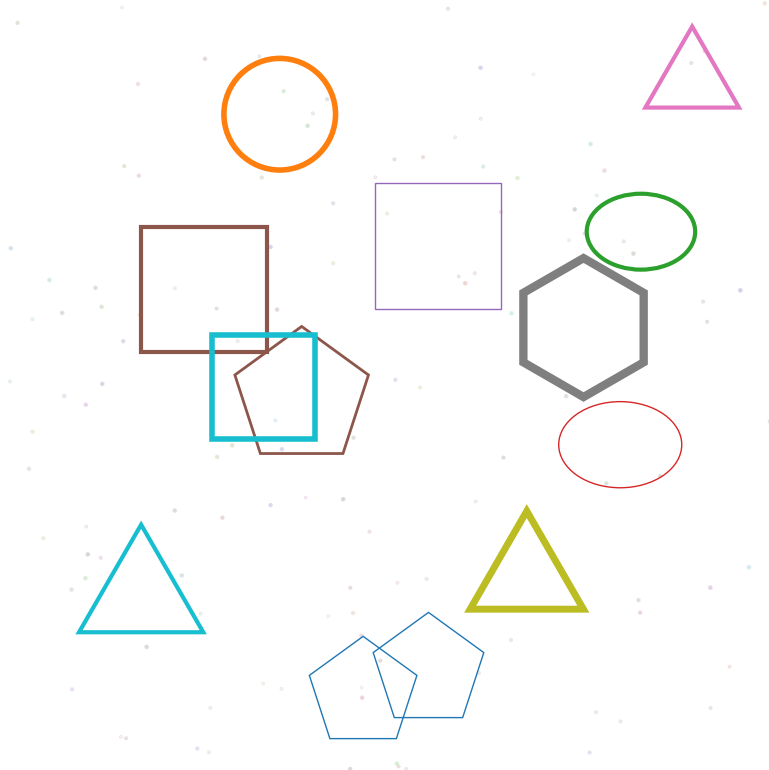[{"shape": "pentagon", "thickness": 0.5, "radius": 0.37, "center": [0.472, 0.1]}, {"shape": "pentagon", "thickness": 0.5, "radius": 0.38, "center": [0.556, 0.129]}, {"shape": "circle", "thickness": 2, "radius": 0.36, "center": [0.363, 0.852]}, {"shape": "oval", "thickness": 1.5, "radius": 0.35, "center": [0.832, 0.699]}, {"shape": "oval", "thickness": 0.5, "radius": 0.4, "center": [0.805, 0.422]}, {"shape": "square", "thickness": 0.5, "radius": 0.41, "center": [0.569, 0.68]}, {"shape": "square", "thickness": 1.5, "radius": 0.41, "center": [0.265, 0.624]}, {"shape": "pentagon", "thickness": 1, "radius": 0.46, "center": [0.392, 0.485]}, {"shape": "triangle", "thickness": 1.5, "radius": 0.35, "center": [0.899, 0.895]}, {"shape": "hexagon", "thickness": 3, "radius": 0.45, "center": [0.758, 0.575]}, {"shape": "triangle", "thickness": 2.5, "radius": 0.42, "center": [0.684, 0.251]}, {"shape": "square", "thickness": 2, "radius": 0.33, "center": [0.342, 0.497]}, {"shape": "triangle", "thickness": 1.5, "radius": 0.47, "center": [0.183, 0.225]}]